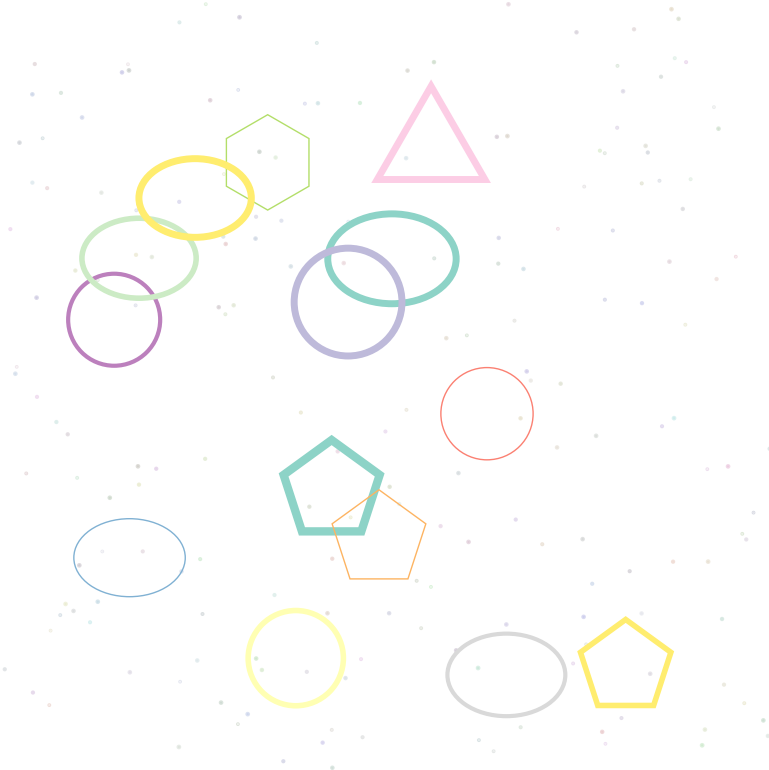[{"shape": "oval", "thickness": 2.5, "radius": 0.42, "center": [0.509, 0.664]}, {"shape": "pentagon", "thickness": 3, "radius": 0.33, "center": [0.431, 0.363]}, {"shape": "circle", "thickness": 2, "radius": 0.31, "center": [0.384, 0.145]}, {"shape": "circle", "thickness": 2.5, "radius": 0.35, "center": [0.452, 0.608]}, {"shape": "circle", "thickness": 0.5, "radius": 0.3, "center": [0.632, 0.463]}, {"shape": "oval", "thickness": 0.5, "radius": 0.36, "center": [0.168, 0.276]}, {"shape": "pentagon", "thickness": 0.5, "radius": 0.32, "center": [0.492, 0.3]}, {"shape": "hexagon", "thickness": 0.5, "radius": 0.31, "center": [0.348, 0.789]}, {"shape": "triangle", "thickness": 2.5, "radius": 0.4, "center": [0.56, 0.807]}, {"shape": "oval", "thickness": 1.5, "radius": 0.38, "center": [0.658, 0.123]}, {"shape": "circle", "thickness": 1.5, "radius": 0.3, "center": [0.148, 0.585]}, {"shape": "oval", "thickness": 2, "radius": 0.37, "center": [0.181, 0.665]}, {"shape": "oval", "thickness": 2.5, "radius": 0.36, "center": [0.253, 0.743]}, {"shape": "pentagon", "thickness": 2, "radius": 0.31, "center": [0.813, 0.134]}]